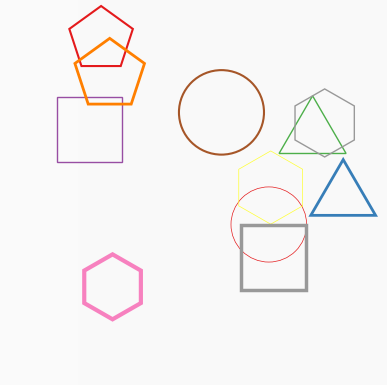[{"shape": "circle", "thickness": 0.5, "radius": 0.49, "center": [0.694, 0.417]}, {"shape": "pentagon", "thickness": 1.5, "radius": 0.43, "center": [0.261, 0.898]}, {"shape": "triangle", "thickness": 2, "radius": 0.48, "center": [0.886, 0.489]}, {"shape": "triangle", "thickness": 1, "radius": 0.5, "center": [0.807, 0.651]}, {"shape": "square", "thickness": 1, "radius": 0.42, "center": [0.23, 0.663]}, {"shape": "pentagon", "thickness": 2, "radius": 0.47, "center": [0.283, 0.806]}, {"shape": "hexagon", "thickness": 0.5, "radius": 0.48, "center": [0.699, 0.513]}, {"shape": "circle", "thickness": 1.5, "radius": 0.55, "center": [0.572, 0.708]}, {"shape": "hexagon", "thickness": 3, "radius": 0.42, "center": [0.29, 0.255]}, {"shape": "square", "thickness": 2.5, "radius": 0.42, "center": [0.705, 0.331]}, {"shape": "hexagon", "thickness": 1, "radius": 0.44, "center": [0.838, 0.681]}]